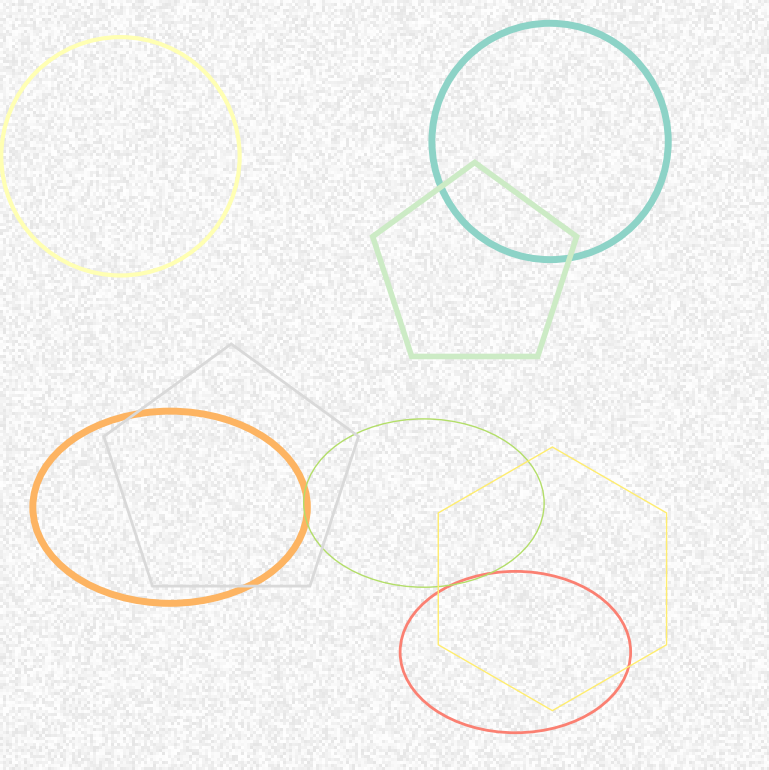[{"shape": "circle", "thickness": 2.5, "radius": 0.77, "center": [0.714, 0.816]}, {"shape": "circle", "thickness": 1.5, "radius": 0.77, "center": [0.156, 0.797]}, {"shape": "oval", "thickness": 1, "radius": 0.75, "center": [0.669, 0.153]}, {"shape": "oval", "thickness": 2.5, "radius": 0.89, "center": [0.221, 0.341]}, {"shape": "oval", "thickness": 0.5, "radius": 0.78, "center": [0.551, 0.347]}, {"shape": "pentagon", "thickness": 1, "radius": 0.87, "center": [0.3, 0.38]}, {"shape": "pentagon", "thickness": 2, "radius": 0.7, "center": [0.616, 0.65]}, {"shape": "hexagon", "thickness": 0.5, "radius": 0.86, "center": [0.717, 0.248]}]